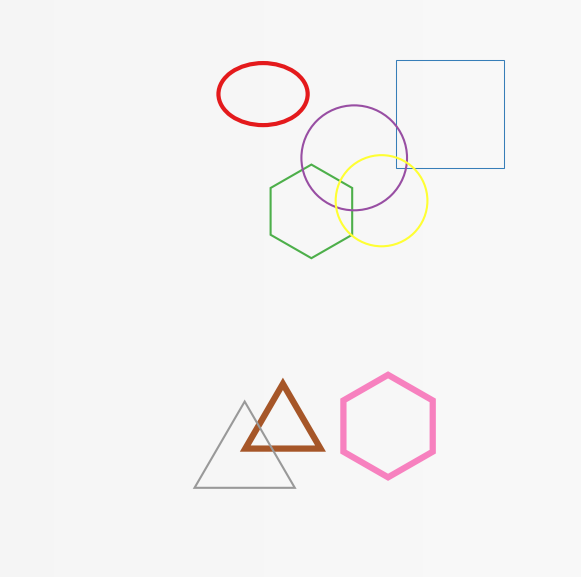[{"shape": "oval", "thickness": 2, "radius": 0.38, "center": [0.453, 0.836]}, {"shape": "square", "thickness": 0.5, "radius": 0.47, "center": [0.774, 0.802]}, {"shape": "hexagon", "thickness": 1, "radius": 0.41, "center": [0.536, 0.633]}, {"shape": "circle", "thickness": 1, "radius": 0.45, "center": [0.609, 0.726]}, {"shape": "circle", "thickness": 1, "radius": 0.39, "center": [0.656, 0.652]}, {"shape": "triangle", "thickness": 3, "radius": 0.37, "center": [0.487, 0.26]}, {"shape": "hexagon", "thickness": 3, "radius": 0.44, "center": [0.668, 0.261]}, {"shape": "triangle", "thickness": 1, "radius": 0.5, "center": [0.421, 0.204]}]